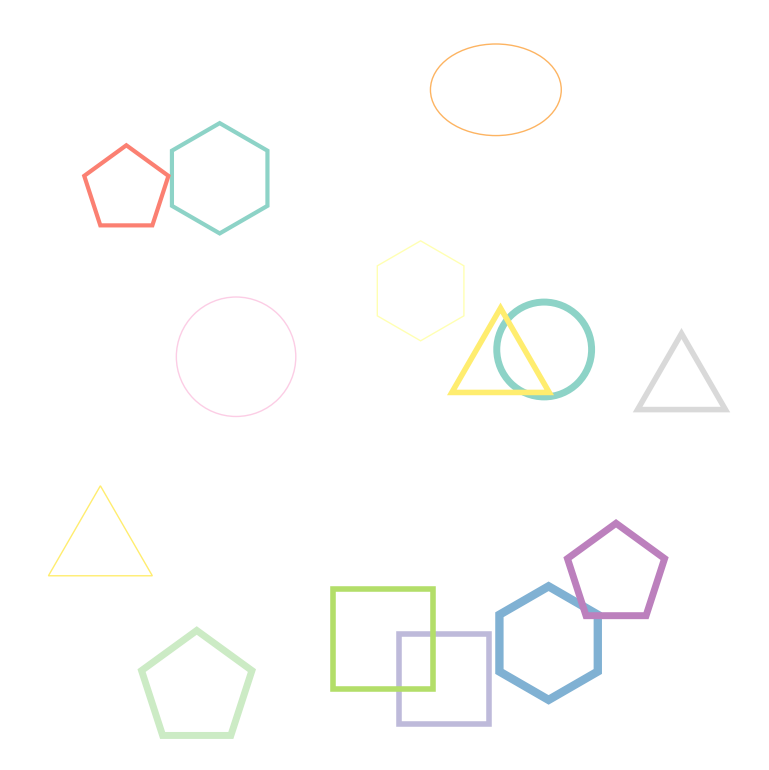[{"shape": "hexagon", "thickness": 1.5, "radius": 0.36, "center": [0.285, 0.768]}, {"shape": "circle", "thickness": 2.5, "radius": 0.31, "center": [0.707, 0.546]}, {"shape": "hexagon", "thickness": 0.5, "radius": 0.32, "center": [0.546, 0.622]}, {"shape": "square", "thickness": 2, "radius": 0.29, "center": [0.577, 0.118]}, {"shape": "pentagon", "thickness": 1.5, "radius": 0.29, "center": [0.164, 0.754]}, {"shape": "hexagon", "thickness": 3, "radius": 0.37, "center": [0.712, 0.165]}, {"shape": "oval", "thickness": 0.5, "radius": 0.42, "center": [0.644, 0.883]}, {"shape": "square", "thickness": 2, "radius": 0.33, "center": [0.497, 0.17]}, {"shape": "circle", "thickness": 0.5, "radius": 0.39, "center": [0.307, 0.537]}, {"shape": "triangle", "thickness": 2, "radius": 0.33, "center": [0.885, 0.501]}, {"shape": "pentagon", "thickness": 2.5, "radius": 0.33, "center": [0.8, 0.254]}, {"shape": "pentagon", "thickness": 2.5, "radius": 0.38, "center": [0.256, 0.106]}, {"shape": "triangle", "thickness": 2, "radius": 0.37, "center": [0.65, 0.527]}, {"shape": "triangle", "thickness": 0.5, "radius": 0.39, "center": [0.13, 0.291]}]